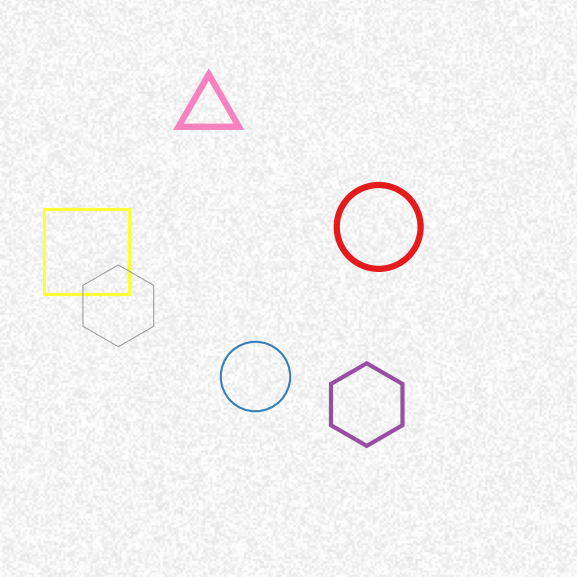[{"shape": "circle", "thickness": 3, "radius": 0.36, "center": [0.656, 0.606]}, {"shape": "circle", "thickness": 1, "radius": 0.3, "center": [0.442, 0.347]}, {"shape": "hexagon", "thickness": 2, "radius": 0.36, "center": [0.635, 0.299]}, {"shape": "square", "thickness": 1.5, "radius": 0.37, "center": [0.15, 0.563]}, {"shape": "triangle", "thickness": 3, "radius": 0.3, "center": [0.361, 0.81]}, {"shape": "hexagon", "thickness": 0.5, "radius": 0.35, "center": [0.205, 0.47]}]